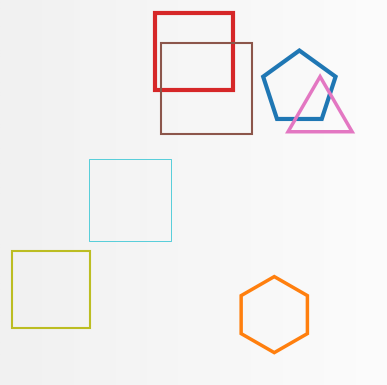[{"shape": "pentagon", "thickness": 3, "radius": 0.49, "center": [0.773, 0.77]}, {"shape": "hexagon", "thickness": 2.5, "radius": 0.49, "center": [0.708, 0.183]}, {"shape": "square", "thickness": 3, "radius": 0.51, "center": [0.501, 0.866]}, {"shape": "square", "thickness": 1.5, "radius": 0.59, "center": [0.533, 0.769]}, {"shape": "triangle", "thickness": 2.5, "radius": 0.48, "center": [0.826, 0.706]}, {"shape": "square", "thickness": 1.5, "radius": 0.5, "center": [0.132, 0.248]}, {"shape": "square", "thickness": 0.5, "radius": 0.53, "center": [0.335, 0.481]}]